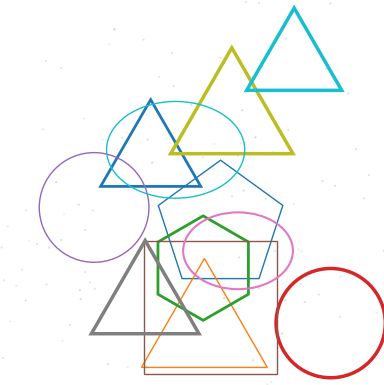[{"shape": "pentagon", "thickness": 1, "radius": 0.85, "center": [0.573, 0.414]}, {"shape": "triangle", "thickness": 2, "radius": 0.75, "center": [0.391, 0.591]}, {"shape": "triangle", "thickness": 1, "radius": 0.94, "center": [0.531, 0.14]}, {"shape": "hexagon", "thickness": 2, "radius": 0.68, "center": [0.528, 0.304]}, {"shape": "circle", "thickness": 2.5, "radius": 0.71, "center": [0.859, 0.161]}, {"shape": "circle", "thickness": 1, "radius": 0.71, "center": [0.244, 0.461]}, {"shape": "square", "thickness": 1, "radius": 0.86, "center": [0.547, 0.202]}, {"shape": "oval", "thickness": 1.5, "radius": 0.71, "center": [0.618, 0.349]}, {"shape": "triangle", "thickness": 2.5, "radius": 0.81, "center": [0.377, 0.214]}, {"shape": "triangle", "thickness": 2.5, "radius": 0.92, "center": [0.602, 0.692]}, {"shape": "triangle", "thickness": 2.5, "radius": 0.71, "center": [0.764, 0.837]}, {"shape": "oval", "thickness": 1, "radius": 0.9, "center": [0.456, 0.611]}]